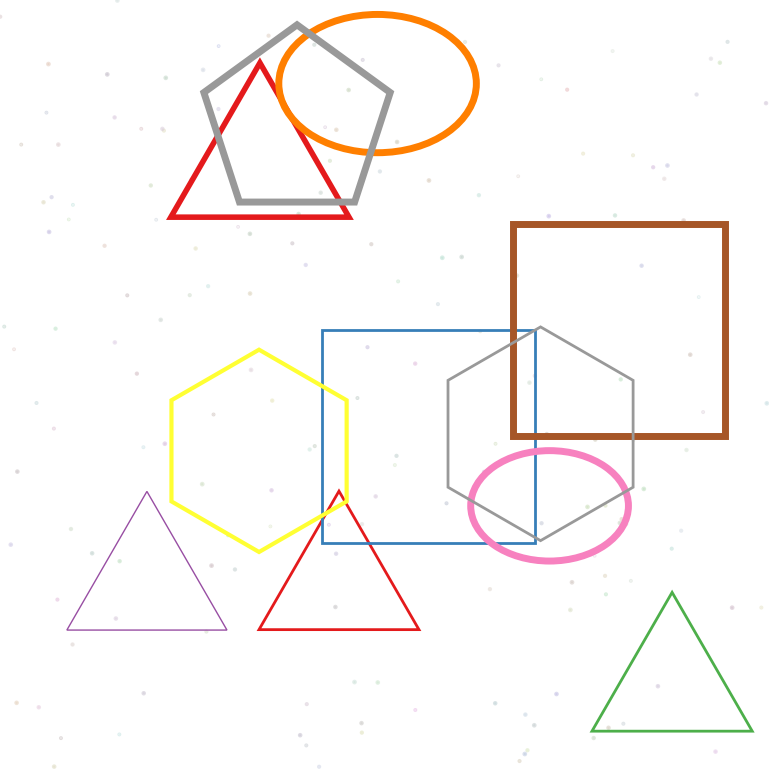[{"shape": "triangle", "thickness": 2, "radius": 0.67, "center": [0.338, 0.785]}, {"shape": "triangle", "thickness": 1, "radius": 0.6, "center": [0.44, 0.242]}, {"shape": "square", "thickness": 1, "radius": 0.69, "center": [0.557, 0.433]}, {"shape": "triangle", "thickness": 1, "radius": 0.6, "center": [0.873, 0.111]}, {"shape": "triangle", "thickness": 0.5, "radius": 0.6, "center": [0.191, 0.242]}, {"shape": "oval", "thickness": 2.5, "radius": 0.64, "center": [0.49, 0.891]}, {"shape": "hexagon", "thickness": 1.5, "radius": 0.66, "center": [0.336, 0.414]}, {"shape": "square", "thickness": 2.5, "radius": 0.69, "center": [0.804, 0.571]}, {"shape": "oval", "thickness": 2.5, "radius": 0.51, "center": [0.714, 0.343]}, {"shape": "hexagon", "thickness": 1, "radius": 0.69, "center": [0.702, 0.437]}, {"shape": "pentagon", "thickness": 2.5, "radius": 0.64, "center": [0.386, 0.841]}]